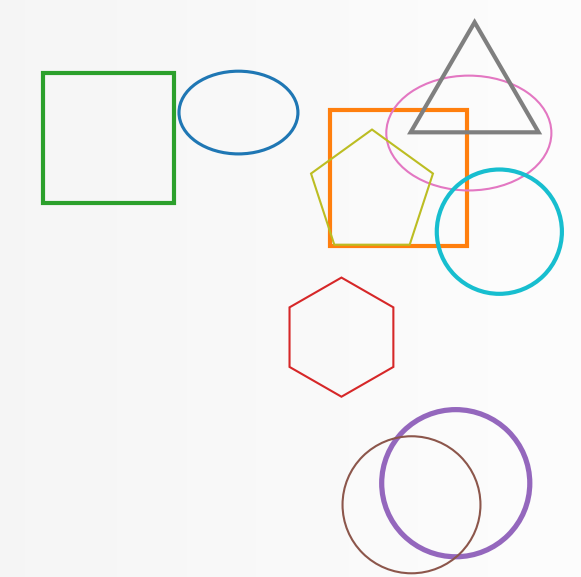[{"shape": "oval", "thickness": 1.5, "radius": 0.51, "center": [0.41, 0.804]}, {"shape": "square", "thickness": 2, "radius": 0.59, "center": [0.686, 0.691]}, {"shape": "square", "thickness": 2, "radius": 0.56, "center": [0.187, 0.76]}, {"shape": "hexagon", "thickness": 1, "radius": 0.52, "center": [0.587, 0.415]}, {"shape": "circle", "thickness": 2.5, "radius": 0.64, "center": [0.784, 0.162]}, {"shape": "circle", "thickness": 1, "radius": 0.59, "center": [0.708, 0.125]}, {"shape": "oval", "thickness": 1, "radius": 0.71, "center": [0.807, 0.769]}, {"shape": "triangle", "thickness": 2, "radius": 0.64, "center": [0.817, 0.834]}, {"shape": "pentagon", "thickness": 1, "radius": 0.55, "center": [0.64, 0.665]}, {"shape": "circle", "thickness": 2, "radius": 0.54, "center": [0.859, 0.598]}]